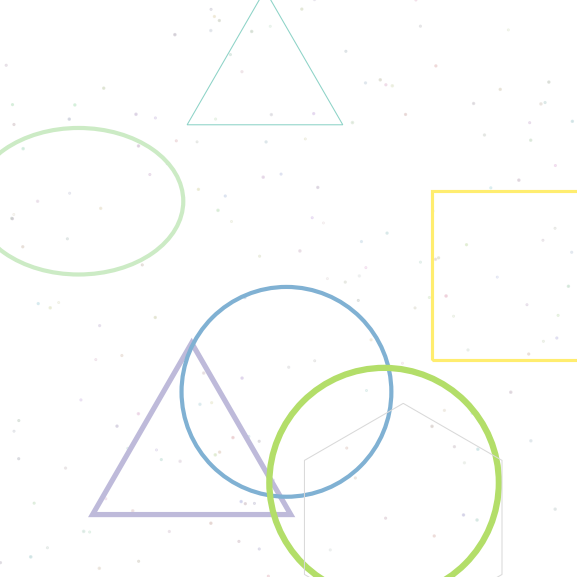[{"shape": "triangle", "thickness": 0.5, "radius": 0.78, "center": [0.459, 0.861]}, {"shape": "triangle", "thickness": 2.5, "radius": 0.99, "center": [0.332, 0.207]}, {"shape": "circle", "thickness": 2, "radius": 0.91, "center": [0.496, 0.321]}, {"shape": "circle", "thickness": 3, "radius": 0.99, "center": [0.665, 0.163]}, {"shape": "hexagon", "thickness": 0.5, "radius": 0.99, "center": [0.698, 0.103]}, {"shape": "oval", "thickness": 2, "radius": 0.91, "center": [0.136, 0.651]}, {"shape": "square", "thickness": 1.5, "radius": 0.73, "center": [0.895, 0.522]}]